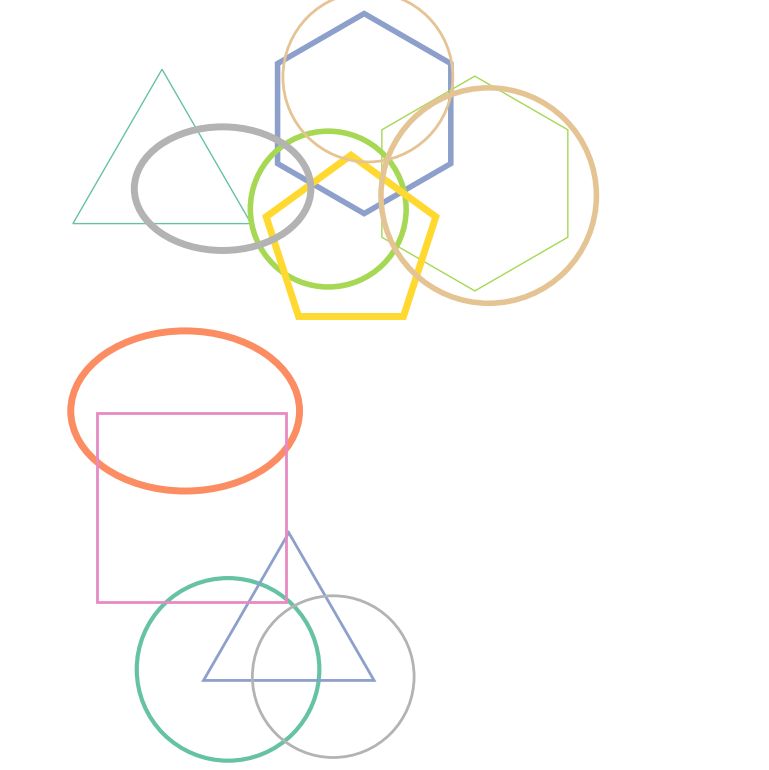[{"shape": "circle", "thickness": 1.5, "radius": 0.59, "center": [0.296, 0.131]}, {"shape": "triangle", "thickness": 0.5, "radius": 0.67, "center": [0.21, 0.776]}, {"shape": "oval", "thickness": 2.5, "radius": 0.74, "center": [0.24, 0.466]}, {"shape": "triangle", "thickness": 1, "radius": 0.64, "center": [0.375, 0.18]}, {"shape": "hexagon", "thickness": 2, "radius": 0.65, "center": [0.473, 0.853]}, {"shape": "square", "thickness": 1, "radius": 0.62, "center": [0.249, 0.341]}, {"shape": "hexagon", "thickness": 0.5, "radius": 0.7, "center": [0.617, 0.762]}, {"shape": "circle", "thickness": 2, "radius": 0.51, "center": [0.426, 0.728]}, {"shape": "pentagon", "thickness": 2.5, "radius": 0.58, "center": [0.456, 0.683]}, {"shape": "circle", "thickness": 1, "radius": 0.55, "center": [0.478, 0.9]}, {"shape": "circle", "thickness": 2, "radius": 0.7, "center": [0.635, 0.746]}, {"shape": "oval", "thickness": 2.5, "radius": 0.57, "center": [0.289, 0.755]}, {"shape": "circle", "thickness": 1, "radius": 0.53, "center": [0.433, 0.121]}]